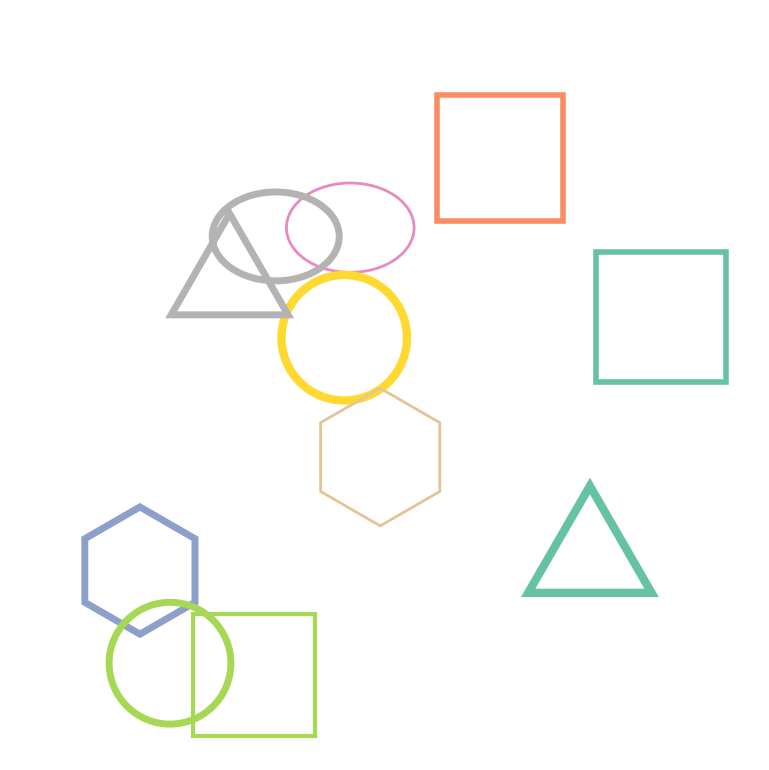[{"shape": "triangle", "thickness": 3, "radius": 0.46, "center": [0.766, 0.276]}, {"shape": "square", "thickness": 2, "radius": 0.42, "center": [0.859, 0.588]}, {"shape": "square", "thickness": 2, "radius": 0.41, "center": [0.649, 0.794]}, {"shape": "hexagon", "thickness": 2.5, "radius": 0.41, "center": [0.182, 0.259]}, {"shape": "oval", "thickness": 1, "radius": 0.41, "center": [0.455, 0.704]}, {"shape": "square", "thickness": 1.5, "radius": 0.4, "center": [0.33, 0.123]}, {"shape": "circle", "thickness": 2.5, "radius": 0.4, "center": [0.221, 0.139]}, {"shape": "circle", "thickness": 3, "radius": 0.41, "center": [0.447, 0.561]}, {"shape": "hexagon", "thickness": 1, "radius": 0.45, "center": [0.494, 0.406]}, {"shape": "oval", "thickness": 2.5, "radius": 0.41, "center": [0.358, 0.693]}, {"shape": "triangle", "thickness": 2.5, "radius": 0.44, "center": [0.298, 0.635]}]